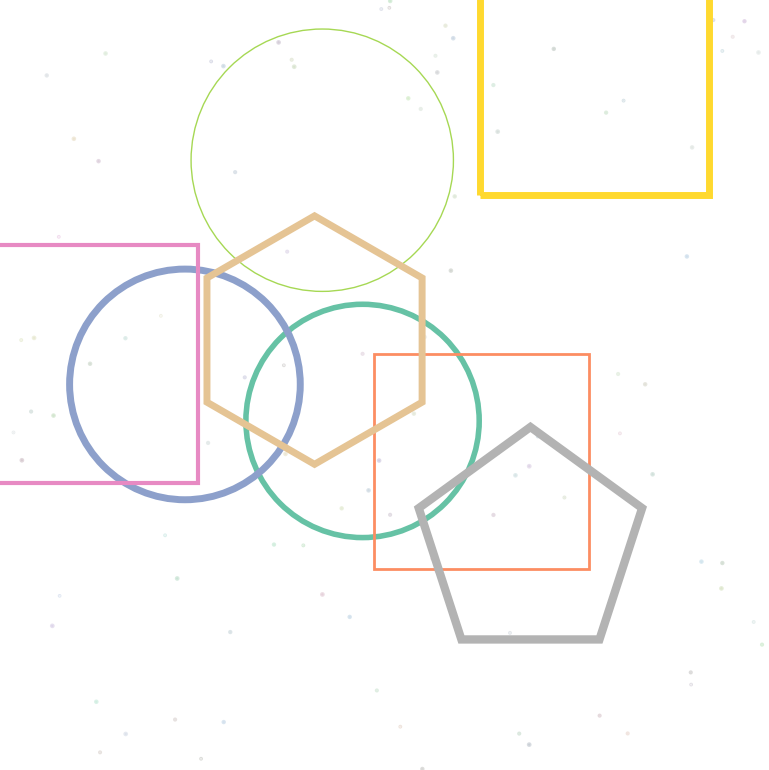[{"shape": "circle", "thickness": 2, "radius": 0.76, "center": [0.471, 0.453]}, {"shape": "square", "thickness": 1, "radius": 0.7, "center": [0.625, 0.4]}, {"shape": "circle", "thickness": 2.5, "radius": 0.75, "center": [0.24, 0.501]}, {"shape": "square", "thickness": 1.5, "radius": 0.77, "center": [0.103, 0.528]}, {"shape": "circle", "thickness": 0.5, "radius": 0.85, "center": [0.419, 0.792]}, {"shape": "square", "thickness": 2.5, "radius": 0.74, "center": [0.772, 0.895]}, {"shape": "hexagon", "thickness": 2.5, "radius": 0.81, "center": [0.408, 0.558]}, {"shape": "pentagon", "thickness": 3, "radius": 0.76, "center": [0.689, 0.293]}]